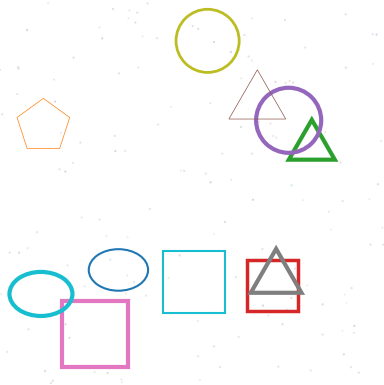[{"shape": "oval", "thickness": 1.5, "radius": 0.39, "center": [0.308, 0.299]}, {"shape": "pentagon", "thickness": 0.5, "radius": 0.36, "center": [0.113, 0.673]}, {"shape": "triangle", "thickness": 3, "radius": 0.35, "center": [0.81, 0.62]}, {"shape": "square", "thickness": 2.5, "radius": 0.33, "center": [0.709, 0.258]}, {"shape": "circle", "thickness": 3, "radius": 0.42, "center": [0.75, 0.688]}, {"shape": "triangle", "thickness": 0.5, "radius": 0.43, "center": [0.668, 0.733]}, {"shape": "square", "thickness": 3, "radius": 0.43, "center": [0.247, 0.132]}, {"shape": "triangle", "thickness": 3, "radius": 0.38, "center": [0.717, 0.278]}, {"shape": "circle", "thickness": 2, "radius": 0.41, "center": [0.539, 0.894]}, {"shape": "oval", "thickness": 3, "radius": 0.41, "center": [0.106, 0.236]}, {"shape": "square", "thickness": 1.5, "radius": 0.4, "center": [0.504, 0.268]}]